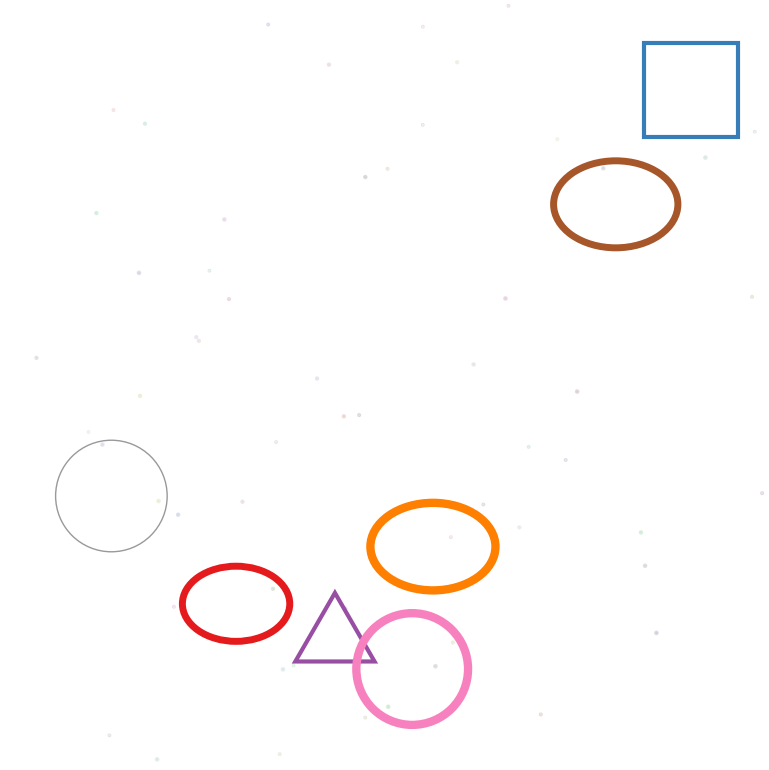[{"shape": "oval", "thickness": 2.5, "radius": 0.35, "center": [0.307, 0.216]}, {"shape": "square", "thickness": 1.5, "radius": 0.31, "center": [0.897, 0.883]}, {"shape": "triangle", "thickness": 1.5, "radius": 0.3, "center": [0.435, 0.171]}, {"shape": "oval", "thickness": 3, "radius": 0.41, "center": [0.562, 0.29]}, {"shape": "oval", "thickness": 2.5, "radius": 0.4, "center": [0.8, 0.735]}, {"shape": "circle", "thickness": 3, "radius": 0.36, "center": [0.535, 0.131]}, {"shape": "circle", "thickness": 0.5, "radius": 0.36, "center": [0.145, 0.356]}]